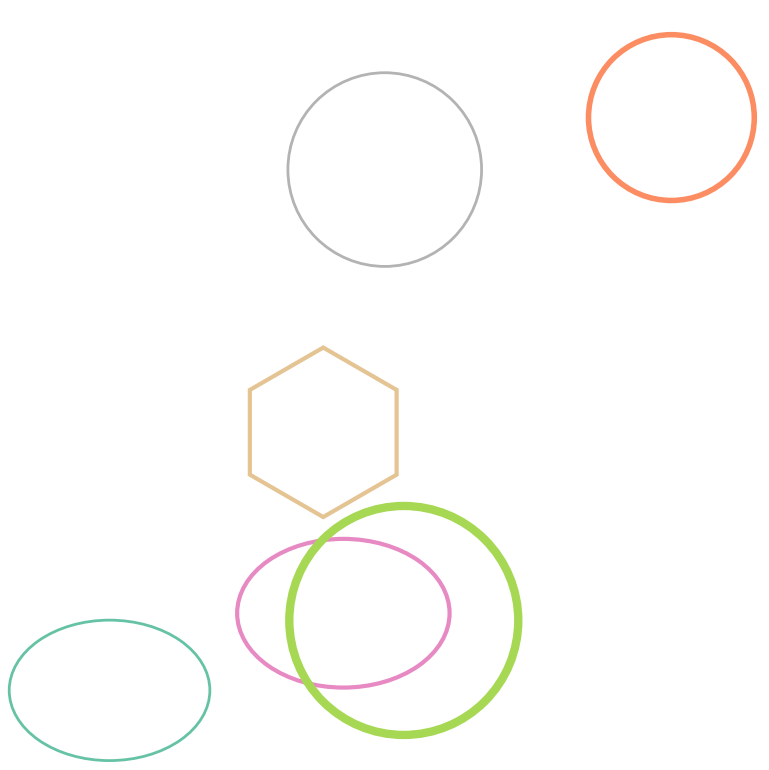[{"shape": "oval", "thickness": 1, "radius": 0.65, "center": [0.142, 0.103]}, {"shape": "circle", "thickness": 2, "radius": 0.54, "center": [0.872, 0.847]}, {"shape": "oval", "thickness": 1.5, "radius": 0.69, "center": [0.446, 0.204]}, {"shape": "circle", "thickness": 3, "radius": 0.74, "center": [0.524, 0.194]}, {"shape": "hexagon", "thickness": 1.5, "radius": 0.55, "center": [0.42, 0.439]}, {"shape": "circle", "thickness": 1, "radius": 0.63, "center": [0.5, 0.78]}]